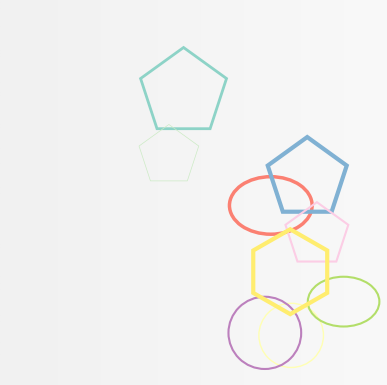[{"shape": "pentagon", "thickness": 2, "radius": 0.58, "center": [0.474, 0.76]}, {"shape": "circle", "thickness": 1, "radius": 0.42, "center": [0.751, 0.129]}, {"shape": "oval", "thickness": 2.5, "radius": 0.53, "center": [0.699, 0.466]}, {"shape": "pentagon", "thickness": 3, "radius": 0.54, "center": [0.793, 0.537]}, {"shape": "oval", "thickness": 1.5, "radius": 0.46, "center": [0.887, 0.217]}, {"shape": "pentagon", "thickness": 1.5, "radius": 0.43, "center": [0.818, 0.39]}, {"shape": "circle", "thickness": 1.5, "radius": 0.47, "center": [0.683, 0.135]}, {"shape": "pentagon", "thickness": 0.5, "radius": 0.41, "center": [0.436, 0.596]}, {"shape": "hexagon", "thickness": 3, "radius": 0.55, "center": [0.749, 0.294]}]